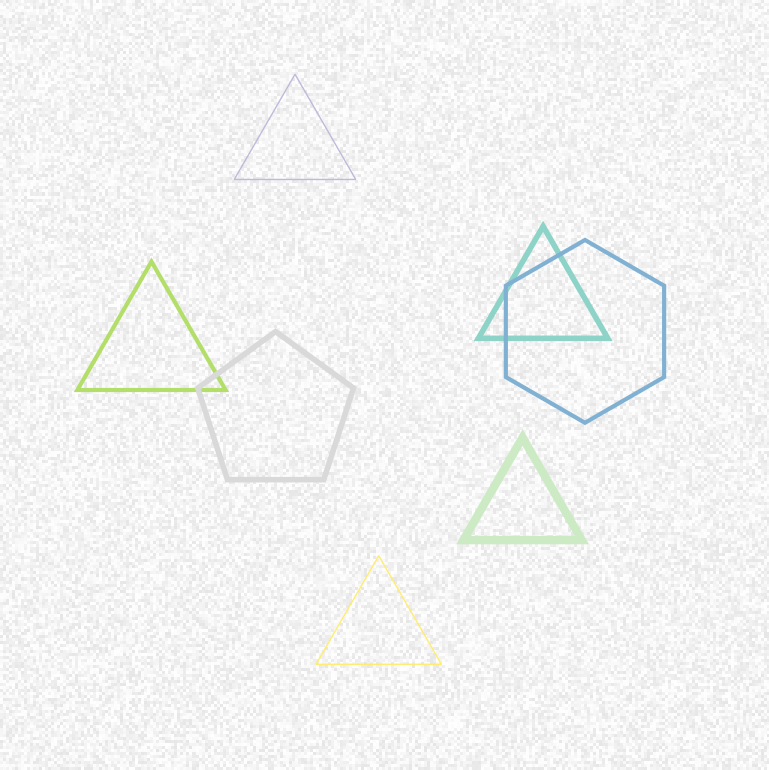[{"shape": "triangle", "thickness": 2, "radius": 0.49, "center": [0.705, 0.609]}, {"shape": "triangle", "thickness": 0.5, "radius": 0.46, "center": [0.383, 0.812]}, {"shape": "hexagon", "thickness": 1.5, "radius": 0.59, "center": [0.76, 0.57]}, {"shape": "triangle", "thickness": 1.5, "radius": 0.56, "center": [0.197, 0.549]}, {"shape": "pentagon", "thickness": 2, "radius": 0.53, "center": [0.358, 0.463]}, {"shape": "triangle", "thickness": 3, "radius": 0.44, "center": [0.679, 0.343]}, {"shape": "triangle", "thickness": 0.5, "radius": 0.47, "center": [0.492, 0.184]}]